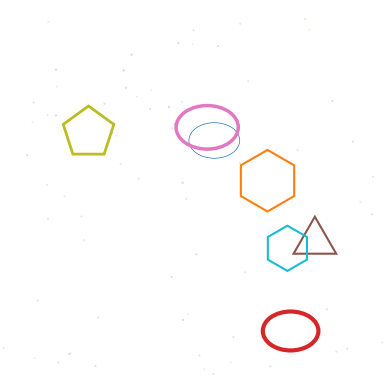[{"shape": "oval", "thickness": 0.5, "radius": 0.33, "center": [0.557, 0.635]}, {"shape": "hexagon", "thickness": 1.5, "radius": 0.4, "center": [0.695, 0.531]}, {"shape": "oval", "thickness": 3, "radius": 0.36, "center": [0.755, 0.14]}, {"shape": "triangle", "thickness": 1.5, "radius": 0.32, "center": [0.818, 0.373]}, {"shape": "oval", "thickness": 2.5, "radius": 0.4, "center": [0.538, 0.669]}, {"shape": "pentagon", "thickness": 2, "radius": 0.35, "center": [0.23, 0.656]}, {"shape": "hexagon", "thickness": 1.5, "radius": 0.29, "center": [0.747, 0.355]}]